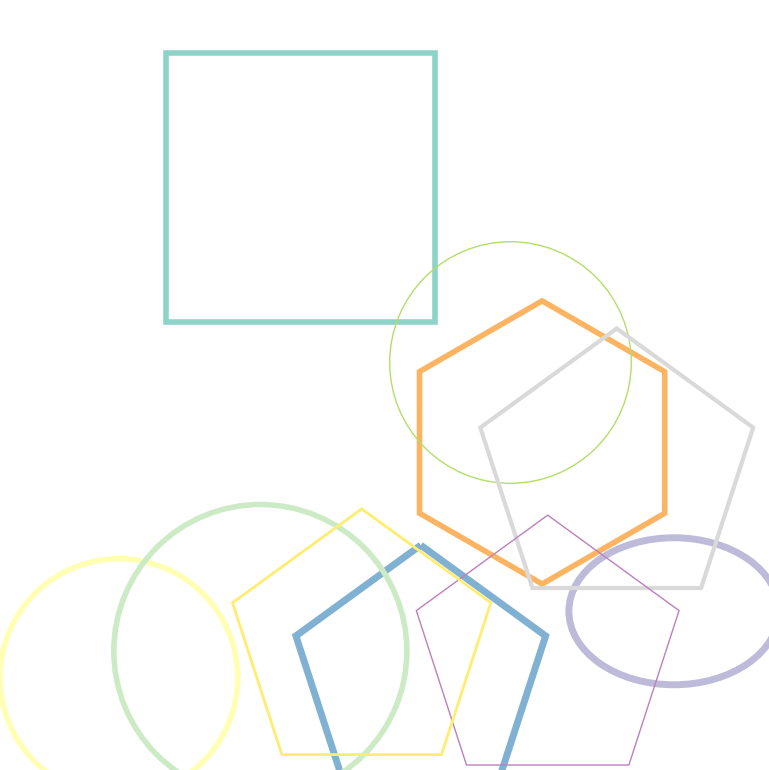[{"shape": "square", "thickness": 2, "radius": 0.87, "center": [0.391, 0.756]}, {"shape": "circle", "thickness": 2, "radius": 0.77, "center": [0.154, 0.12]}, {"shape": "oval", "thickness": 2.5, "radius": 0.68, "center": [0.875, 0.206]}, {"shape": "pentagon", "thickness": 2.5, "radius": 0.85, "center": [0.546, 0.121]}, {"shape": "hexagon", "thickness": 2, "radius": 0.92, "center": [0.704, 0.425]}, {"shape": "circle", "thickness": 0.5, "radius": 0.78, "center": [0.663, 0.529]}, {"shape": "pentagon", "thickness": 1.5, "radius": 0.93, "center": [0.801, 0.387]}, {"shape": "pentagon", "thickness": 0.5, "radius": 0.9, "center": [0.711, 0.152]}, {"shape": "circle", "thickness": 2, "radius": 0.95, "center": [0.338, 0.154]}, {"shape": "pentagon", "thickness": 1, "radius": 0.88, "center": [0.47, 0.163]}]